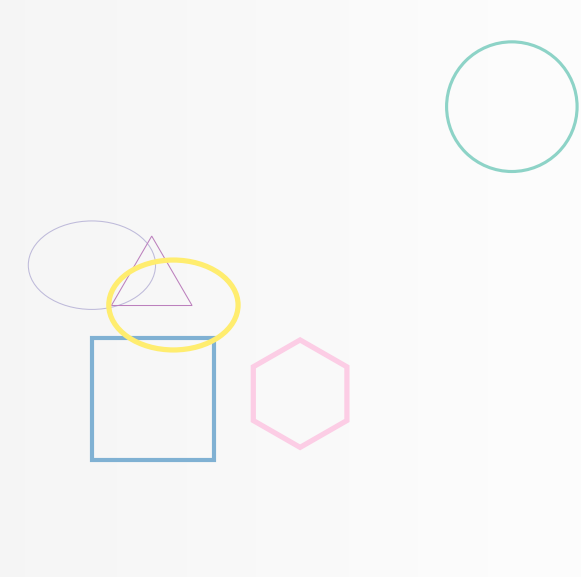[{"shape": "circle", "thickness": 1.5, "radius": 0.56, "center": [0.881, 0.814]}, {"shape": "oval", "thickness": 0.5, "radius": 0.55, "center": [0.158, 0.54]}, {"shape": "square", "thickness": 2, "radius": 0.53, "center": [0.263, 0.308]}, {"shape": "hexagon", "thickness": 2.5, "radius": 0.46, "center": [0.516, 0.317]}, {"shape": "triangle", "thickness": 0.5, "radius": 0.4, "center": [0.261, 0.51]}, {"shape": "oval", "thickness": 2.5, "radius": 0.56, "center": [0.298, 0.471]}]